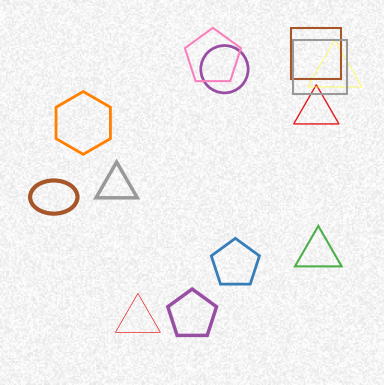[{"shape": "triangle", "thickness": 0.5, "radius": 0.34, "center": [0.358, 0.17]}, {"shape": "triangle", "thickness": 1, "radius": 0.34, "center": [0.822, 0.712]}, {"shape": "pentagon", "thickness": 2, "radius": 0.33, "center": [0.611, 0.315]}, {"shape": "triangle", "thickness": 1.5, "radius": 0.35, "center": [0.827, 0.343]}, {"shape": "pentagon", "thickness": 2.5, "radius": 0.33, "center": [0.499, 0.183]}, {"shape": "circle", "thickness": 2, "radius": 0.31, "center": [0.583, 0.82]}, {"shape": "hexagon", "thickness": 2, "radius": 0.41, "center": [0.216, 0.681]}, {"shape": "triangle", "thickness": 0.5, "radius": 0.41, "center": [0.869, 0.815]}, {"shape": "oval", "thickness": 3, "radius": 0.31, "center": [0.14, 0.488]}, {"shape": "square", "thickness": 1.5, "radius": 0.33, "center": [0.821, 0.861]}, {"shape": "pentagon", "thickness": 1.5, "radius": 0.38, "center": [0.553, 0.851]}, {"shape": "square", "thickness": 1.5, "radius": 0.35, "center": [0.831, 0.826]}, {"shape": "triangle", "thickness": 2.5, "radius": 0.31, "center": [0.303, 0.517]}]